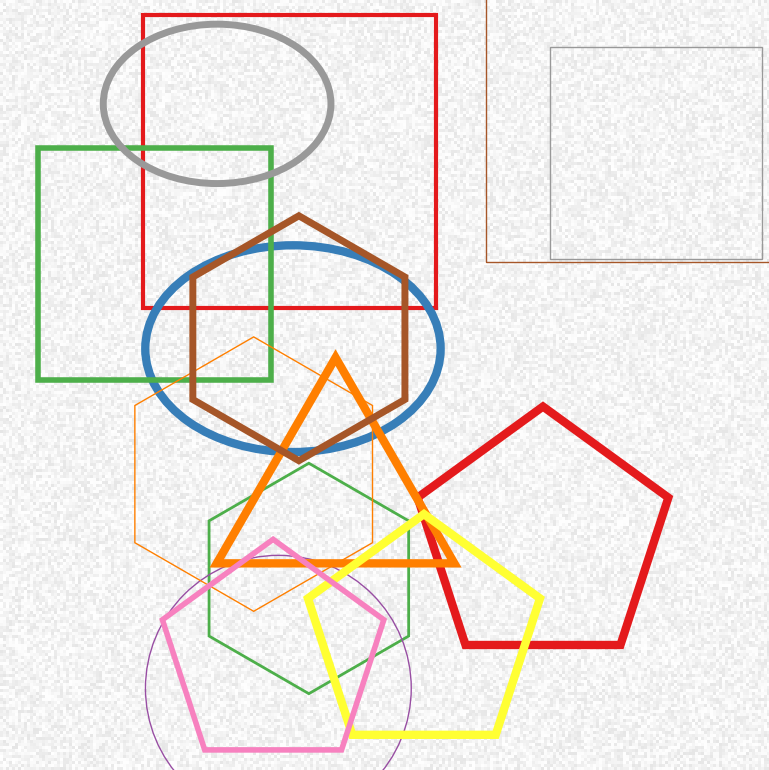[{"shape": "square", "thickness": 1.5, "radius": 0.95, "center": [0.376, 0.79]}, {"shape": "pentagon", "thickness": 3, "radius": 0.86, "center": [0.705, 0.301]}, {"shape": "oval", "thickness": 3, "radius": 0.96, "center": [0.38, 0.547]}, {"shape": "hexagon", "thickness": 1, "radius": 0.75, "center": [0.401, 0.249]}, {"shape": "square", "thickness": 2, "radius": 0.75, "center": [0.201, 0.657]}, {"shape": "circle", "thickness": 0.5, "radius": 0.86, "center": [0.361, 0.106]}, {"shape": "hexagon", "thickness": 0.5, "radius": 0.89, "center": [0.329, 0.384]}, {"shape": "triangle", "thickness": 3, "radius": 0.89, "center": [0.436, 0.357]}, {"shape": "pentagon", "thickness": 3, "radius": 0.79, "center": [0.551, 0.174]}, {"shape": "square", "thickness": 0.5, "radius": 0.94, "center": [0.819, 0.847]}, {"shape": "hexagon", "thickness": 2.5, "radius": 0.8, "center": [0.388, 0.561]}, {"shape": "pentagon", "thickness": 2, "radius": 0.76, "center": [0.355, 0.148]}, {"shape": "oval", "thickness": 2.5, "radius": 0.74, "center": [0.282, 0.865]}, {"shape": "square", "thickness": 0.5, "radius": 0.69, "center": [0.853, 0.802]}]